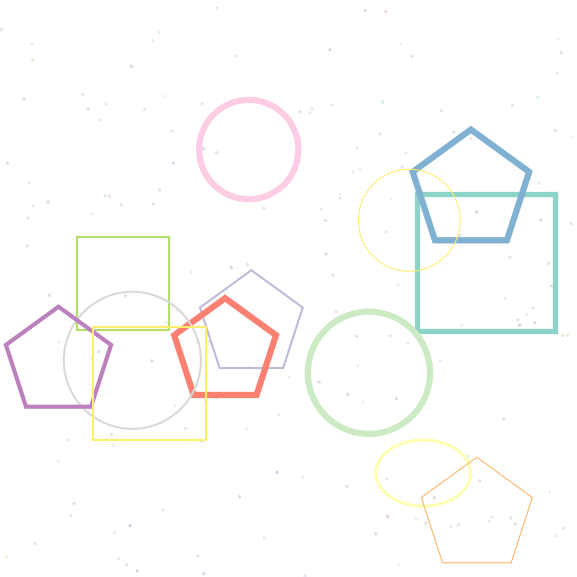[{"shape": "square", "thickness": 2.5, "radius": 0.59, "center": [0.842, 0.544]}, {"shape": "oval", "thickness": 1.5, "radius": 0.41, "center": [0.733, 0.18]}, {"shape": "pentagon", "thickness": 1, "radius": 0.47, "center": [0.435, 0.438]}, {"shape": "pentagon", "thickness": 3, "radius": 0.46, "center": [0.39, 0.39]}, {"shape": "pentagon", "thickness": 3, "radius": 0.53, "center": [0.815, 0.669]}, {"shape": "pentagon", "thickness": 0.5, "radius": 0.51, "center": [0.826, 0.106]}, {"shape": "square", "thickness": 1, "radius": 0.4, "center": [0.213, 0.508]}, {"shape": "circle", "thickness": 3, "radius": 0.43, "center": [0.431, 0.74]}, {"shape": "circle", "thickness": 1, "radius": 0.59, "center": [0.229, 0.375]}, {"shape": "pentagon", "thickness": 2, "radius": 0.48, "center": [0.101, 0.372]}, {"shape": "circle", "thickness": 3, "radius": 0.53, "center": [0.639, 0.354]}, {"shape": "square", "thickness": 1, "radius": 0.49, "center": [0.259, 0.336]}, {"shape": "circle", "thickness": 0.5, "radius": 0.44, "center": [0.709, 0.618]}]